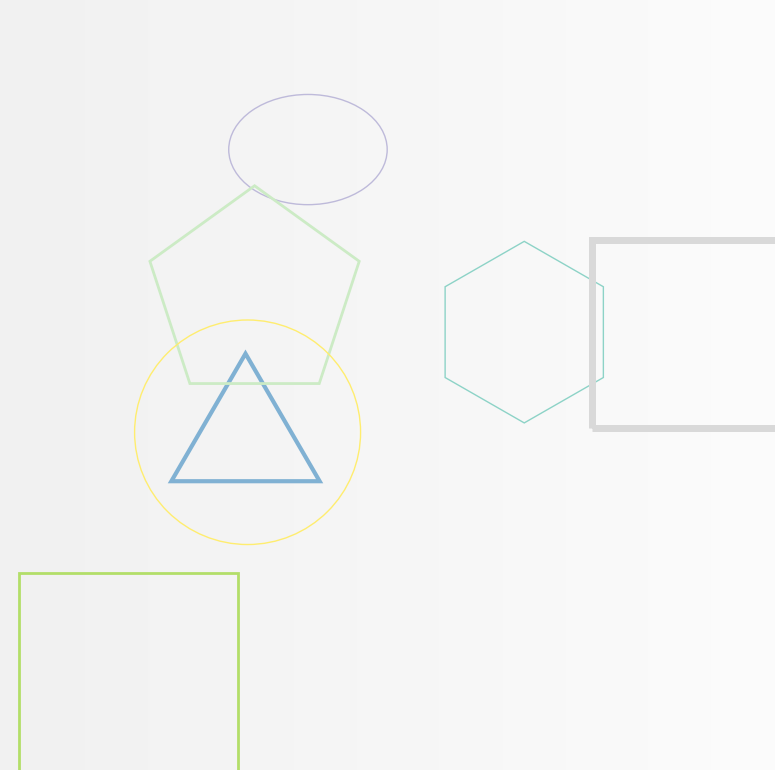[{"shape": "hexagon", "thickness": 0.5, "radius": 0.59, "center": [0.676, 0.569]}, {"shape": "oval", "thickness": 0.5, "radius": 0.51, "center": [0.397, 0.806]}, {"shape": "triangle", "thickness": 1.5, "radius": 0.55, "center": [0.317, 0.43]}, {"shape": "square", "thickness": 1, "radius": 0.71, "center": [0.165, 0.115]}, {"shape": "square", "thickness": 2.5, "radius": 0.61, "center": [0.886, 0.566]}, {"shape": "pentagon", "thickness": 1, "radius": 0.71, "center": [0.328, 0.617]}, {"shape": "circle", "thickness": 0.5, "radius": 0.73, "center": [0.319, 0.439]}]